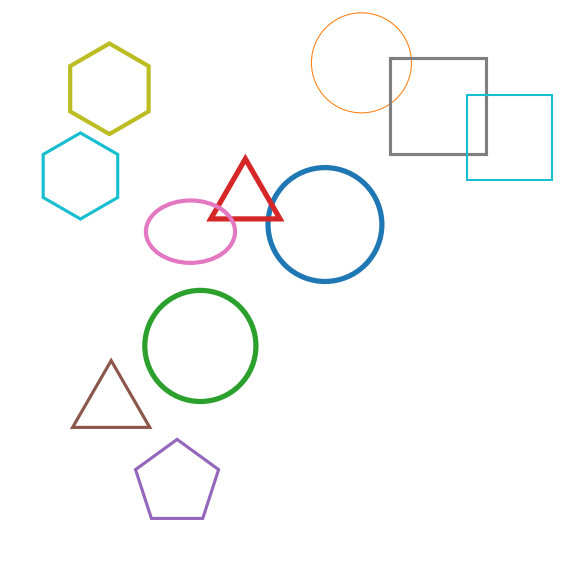[{"shape": "circle", "thickness": 2.5, "radius": 0.49, "center": [0.563, 0.61]}, {"shape": "circle", "thickness": 0.5, "radius": 0.43, "center": [0.626, 0.89]}, {"shape": "circle", "thickness": 2.5, "radius": 0.48, "center": [0.347, 0.4]}, {"shape": "triangle", "thickness": 2.5, "radius": 0.35, "center": [0.425, 0.655]}, {"shape": "pentagon", "thickness": 1.5, "radius": 0.38, "center": [0.307, 0.163]}, {"shape": "triangle", "thickness": 1.5, "radius": 0.39, "center": [0.193, 0.298]}, {"shape": "oval", "thickness": 2, "radius": 0.39, "center": [0.33, 0.598]}, {"shape": "square", "thickness": 1.5, "radius": 0.42, "center": [0.759, 0.816]}, {"shape": "hexagon", "thickness": 2, "radius": 0.39, "center": [0.189, 0.845]}, {"shape": "hexagon", "thickness": 1.5, "radius": 0.37, "center": [0.139, 0.694]}, {"shape": "square", "thickness": 1, "radius": 0.37, "center": [0.882, 0.761]}]